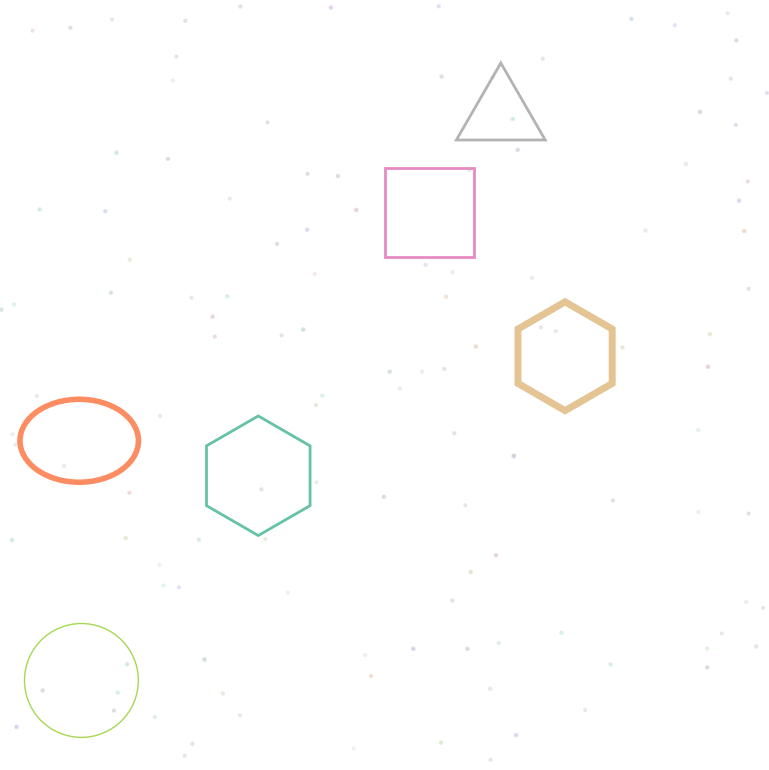[{"shape": "hexagon", "thickness": 1, "radius": 0.39, "center": [0.335, 0.382]}, {"shape": "oval", "thickness": 2, "radius": 0.38, "center": [0.103, 0.428]}, {"shape": "square", "thickness": 1, "radius": 0.29, "center": [0.558, 0.724]}, {"shape": "circle", "thickness": 0.5, "radius": 0.37, "center": [0.106, 0.116]}, {"shape": "hexagon", "thickness": 2.5, "radius": 0.35, "center": [0.734, 0.537]}, {"shape": "triangle", "thickness": 1, "radius": 0.33, "center": [0.65, 0.852]}]